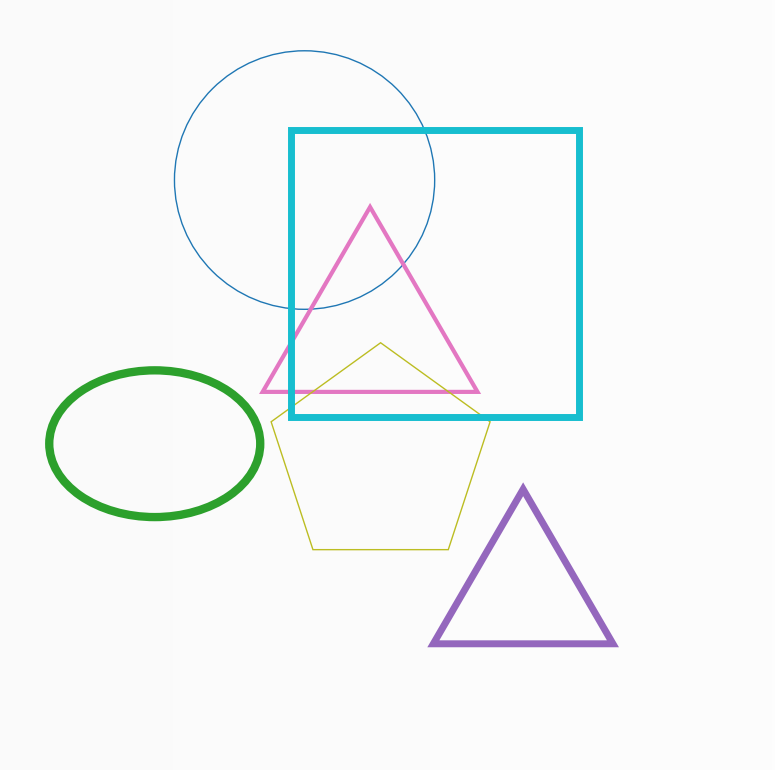[{"shape": "circle", "thickness": 0.5, "radius": 0.84, "center": [0.393, 0.766]}, {"shape": "oval", "thickness": 3, "radius": 0.68, "center": [0.2, 0.424]}, {"shape": "triangle", "thickness": 2.5, "radius": 0.67, "center": [0.675, 0.231]}, {"shape": "triangle", "thickness": 1.5, "radius": 0.8, "center": [0.478, 0.571]}, {"shape": "pentagon", "thickness": 0.5, "radius": 0.74, "center": [0.491, 0.406]}, {"shape": "square", "thickness": 2.5, "radius": 0.93, "center": [0.561, 0.645]}]